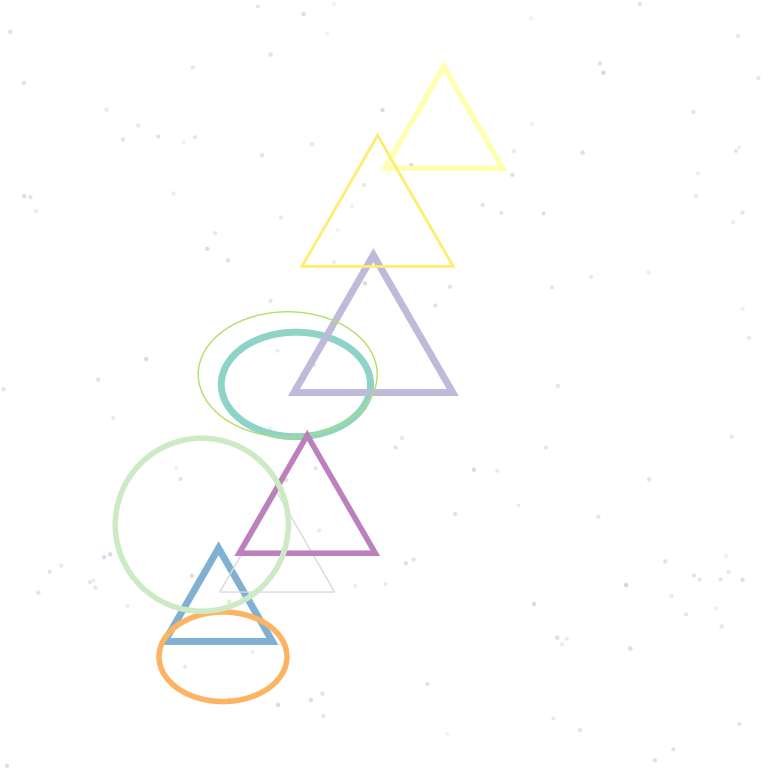[{"shape": "oval", "thickness": 2.5, "radius": 0.48, "center": [0.384, 0.501]}, {"shape": "triangle", "thickness": 2, "radius": 0.44, "center": [0.576, 0.825]}, {"shape": "triangle", "thickness": 2.5, "radius": 0.6, "center": [0.485, 0.55]}, {"shape": "triangle", "thickness": 2.5, "radius": 0.4, "center": [0.284, 0.207]}, {"shape": "oval", "thickness": 2, "radius": 0.42, "center": [0.29, 0.147]}, {"shape": "oval", "thickness": 0.5, "radius": 0.58, "center": [0.374, 0.514]}, {"shape": "triangle", "thickness": 0.5, "radius": 0.43, "center": [0.36, 0.274]}, {"shape": "triangle", "thickness": 2, "radius": 0.51, "center": [0.399, 0.333]}, {"shape": "circle", "thickness": 2, "radius": 0.56, "center": [0.262, 0.319]}, {"shape": "triangle", "thickness": 1, "radius": 0.57, "center": [0.49, 0.711]}]